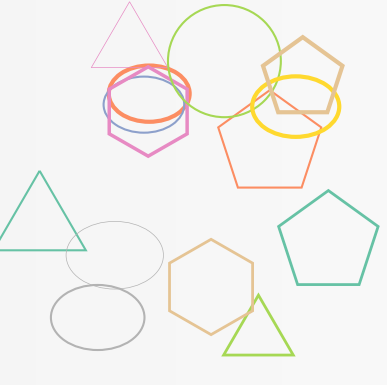[{"shape": "triangle", "thickness": 1.5, "radius": 0.69, "center": [0.102, 0.419]}, {"shape": "pentagon", "thickness": 2, "radius": 0.67, "center": [0.847, 0.37]}, {"shape": "pentagon", "thickness": 1.5, "radius": 0.7, "center": [0.696, 0.626]}, {"shape": "oval", "thickness": 3, "radius": 0.52, "center": [0.385, 0.757]}, {"shape": "oval", "thickness": 1.5, "radius": 0.52, "center": [0.371, 0.728]}, {"shape": "triangle", "thickness": 0.5, "radius": 0.57, "center": [0.334, 0.881]}, {"shape": "hexagon", "thickness": 2.5, "radius": 0.58, "center": [0.382, 0.71]}, {"shape": "triangle", "thickness": 2, "radius": 0.52, "center": [0.667, 0.13]}, {"shape": "circle", "thickness": 1.5, "radius": 0.73, "center": [0.579, 0.841]}, {"shape": "oval", "thickness": 3, "radius": 0.56, "center": [0.763, 0.723]}, {"shape": "pentagon", "thickness": 3, "radius": 0.54, "center": [0.781, 0.796]}, {"shape": "hexagon", "thickness": 2, "radius": 0.62, "center": [0.545, 0.255]}, {"shape": "oval", "thickness": 0.5, "radius": 0.63, "center": [0.296, 0.337]}, {"shape": "oval", "thickness": 1.5, "radius": 0.6, "center": [0.252, 0.175]}]